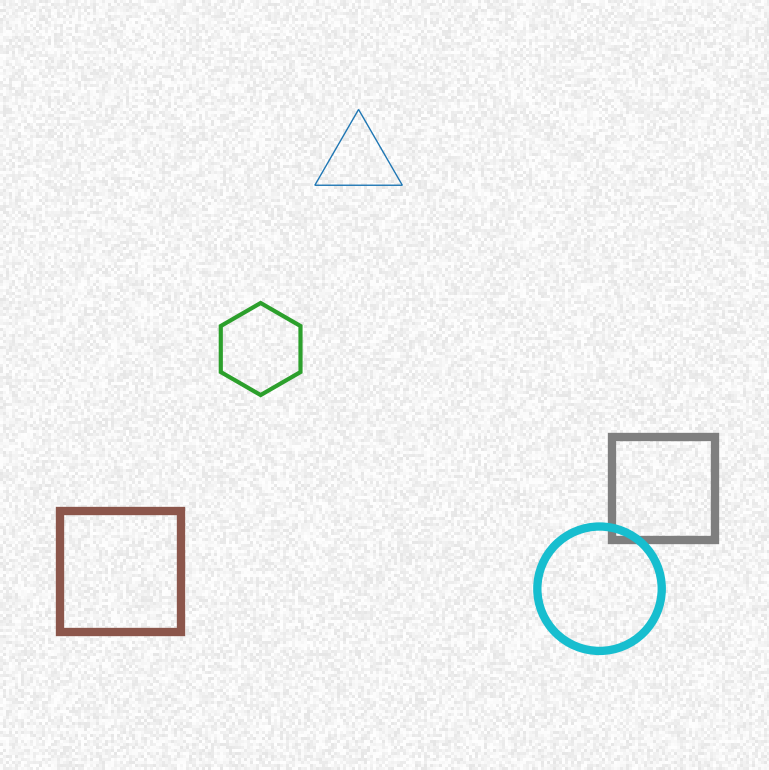[{"shape": "triangle", "thickness": 0.5, "radius": 0.33, "center": [0.466, 0.792]}, {"shape": "hexagon", "thickness": 1.5, "radius": 0.3, "center": [0.338, 0.547]}, {"shape": "square", "thickness": 3, "radius": 0.39, "center": [0.157, 0.258]}, {"shape": "square", "thickness": 3, "radius": 0.33, "center": [0.862, 0.365]}, {"shape": "circle", "thickness": 3, "radius": 0.4, "center": [0.779, 0.235]}]